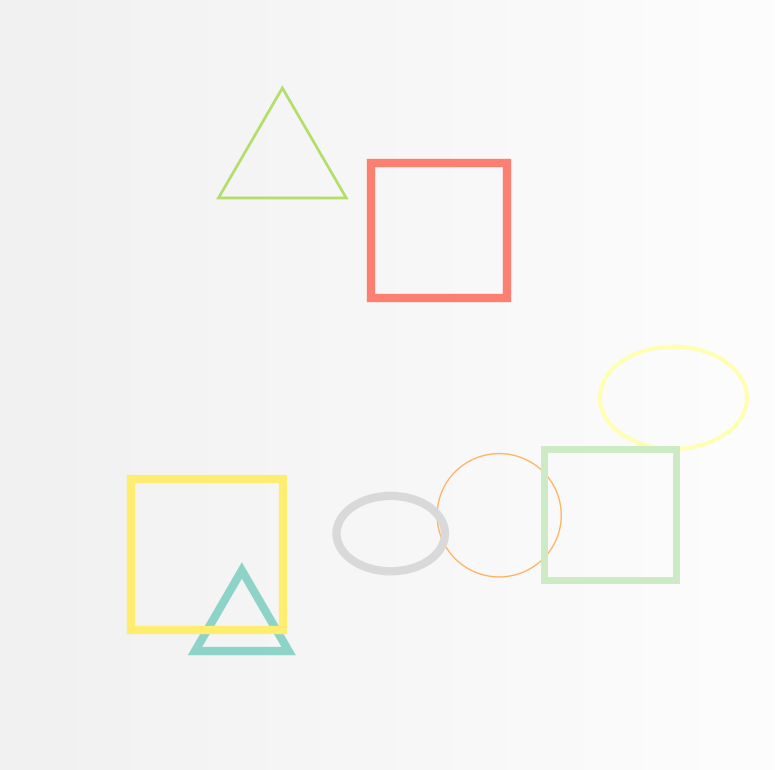[{"shape": "triangle", "thickness": 3, "radius": 0.35, "center": [0.312, 0.189]}, {"shape": "oval", "thickness": 1.5, "radius": 0.47, "center": [0.869, 0.483]}, {"shape": "square", "thickness": 3, "radius": 0.44, "center": [0.567, 0.701]}, {"shape": "circle", "thickness": 0.5, "radius": 0.4, "center": [0.644, 0.331]}, {"shape": "triangle", "thickness": 1, "radius": 0.48, "center": [0.364, 0.79]}, {"shape": "oval", "thickness": 3, "radius": 0.35, "center": [0.504, 0.307]}, {"shape": "square", "thickness": 2.5, "radius": 0.42, "center": [0.787, 0.332]}, {"shape": "square", "thickness": 3, "radius": 0.49, "center": [0.267, 0.28]}]